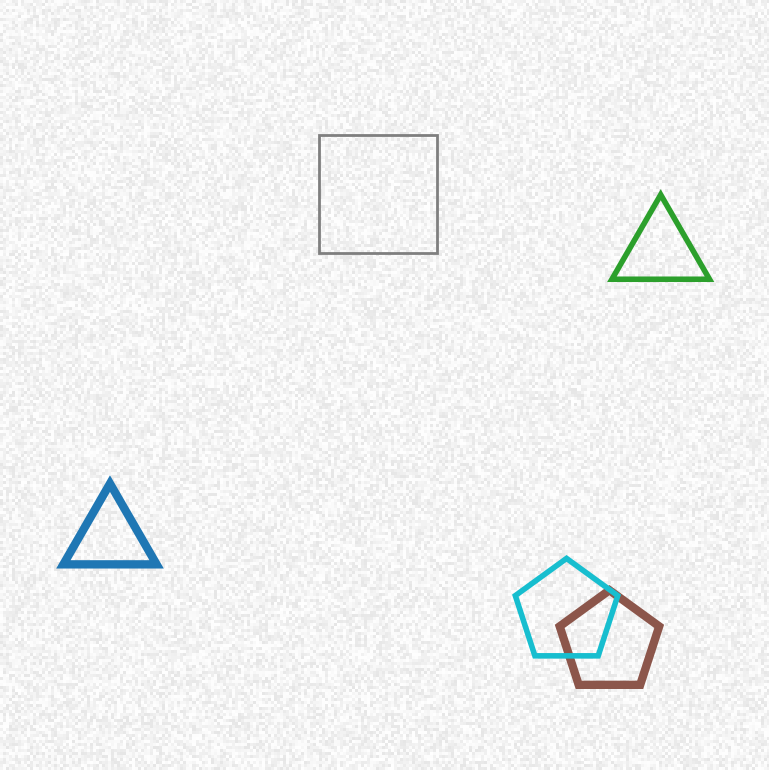[{"shape": "triangle", "thickness": 3, "radius": 0.35, "center": [0.143, 0.302]}, {"shape": "triangle", "thickness": 2, "radius": 0.37, "center": [0.858, 0.674]}, {"shape": "pentagon", "thickness": 3, "radius": 0.34, "center": [0.791, 0.166]}, {"shape": "square", "thickness": 1, "radius": 0.38, "center": [0.491, 0.748]}, {"shape": "pentagon", "thickness": 2, "radius": 0.35, "center": [0.736, 0.205]}]